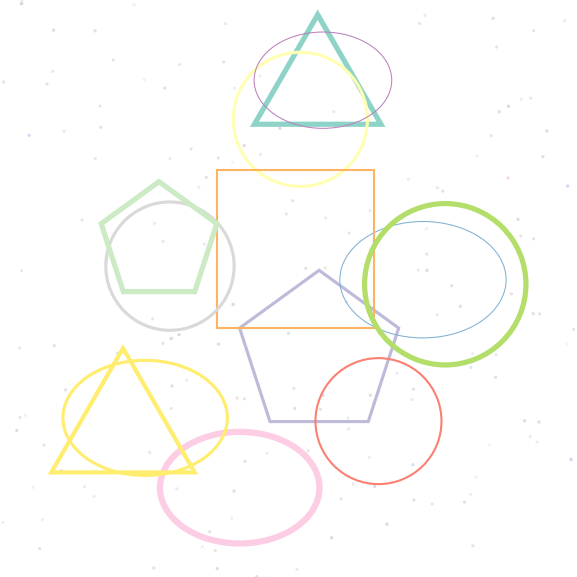[{"shape": "triangle", "thickness": 2.5, "radius": 0.63, "center": [0.55, 0.847]}, {"shape": "circle", "thickness": 1.5, "radius": 0.58, "center": [0.52, 0.792]}, {"shape": "pentagon", "thickness": 1.5, "radius": 0.72, "center": [0.553, 0.386]}, {"shape": "circle", "thickness": 1, "radius": 0.55, "center": [0.655, 0.27]}, {"shape": "oval", "thickness": 0.5, "radius": 0.72, "center": [0.732, 0.515]}, {"shape": "square", "thickness": 1, "radius": 0.68, "center": [0.512, 0.568]}, {"shape": "circle", "thickness": 2.5, "radius": 0.7, "center": [0.771, 0.507]}, {"shape": "oval", "thickness": 3, "radius": 0.69, "center": [0.415, 0.155]}, {"shape": "circle", "thickness": 1.5, "radius": 0.56, "center": [0.294, 0.538]}, {"shape": "oval", "thickness": 0.5, "radius": 0.6, "center": [0.559, 0.86]}, {"shape": "pentagon", "thickness": 2.5, "radius": 0.53, "center": [0.275, 0.579]}, {"shape": "oval", "thickness": 1.5, "radius": 0.71, "center": [0.251, 0.276]}, {"shape": "triangle", "thickness": 2, "radius": 0.72, "center": [0.213, 0.253]}]